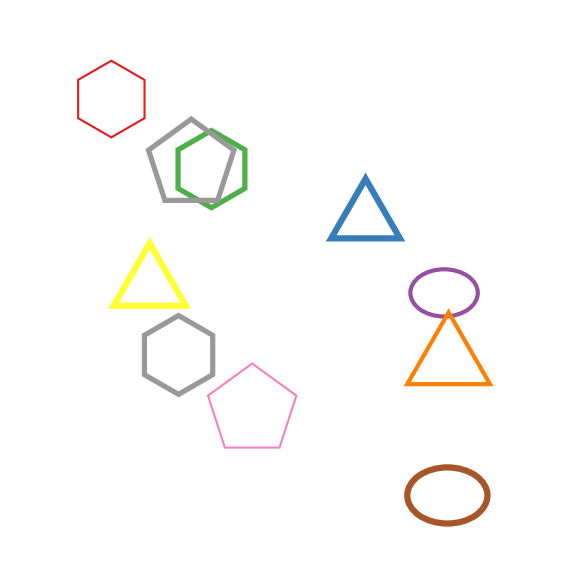[{"shape": "hexagon", "thickness": 1, "radius": 0.33, "center": [0.193, 0.828]}, {"shape": "triangle", "thickness": 3, "radius": 0.34, "center": [0.633, 0.621]}, {"shape": "hexagon", "thickness": 2.5, "radius": 0.33, "center": [0.366, 0.706]}, {"shape": "oval", "thickness": 2, "radius": 0.29, "center": [0.769, 0.492]}, {"shape": "triangle", "thickness": 2, "radius": 0.41, "center": [0.777, 0.375]}, {"shape": "triangle", "thickness": 3, "radius": 0.36, "center": [0.259, 0.506]}, {"shape": "oval", "thickness": 3, "radius": 0.35, "center": [0.775, 0.141]}, {"shape": "pentagon", "thickness": 1, "radius": 0.4, "center": [0.437, 0.289]}, {"shape": "hexagon", "thickness": 2.5, "radius": 0.34, "center": [0.309, 0.385]}, {"shape": "pentagon", "thickness": 2.5, "radius": 0.39, "center": [0.331, 0.715]}]